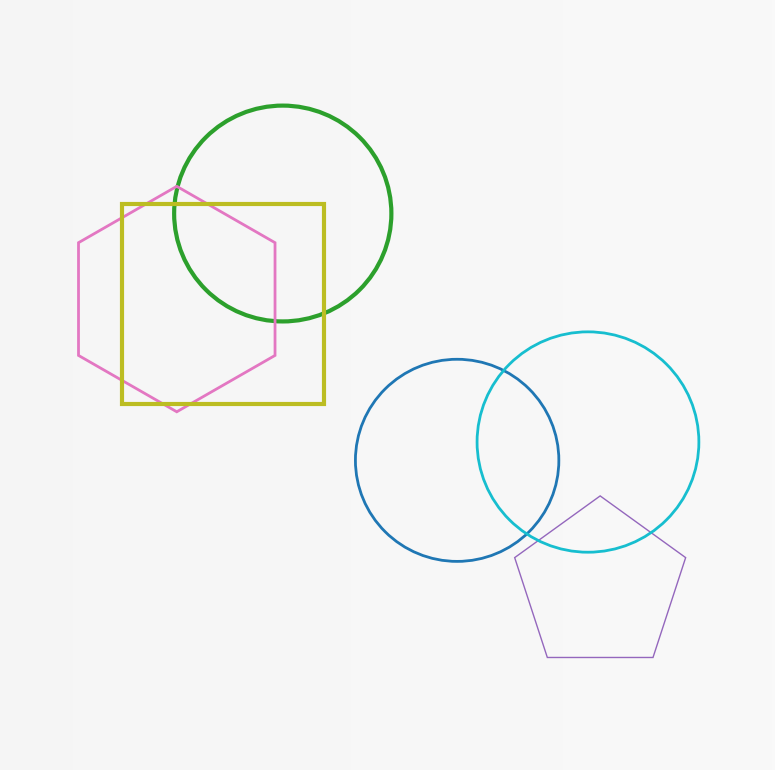[{"shape": "circle", "thickness": 1, "radius": 0.66, "center": [0.59, 0.402]}, {"shape": "circle", "thickness": 1.5, "radius": 0.7, "center": [0.365, 0.723]}, {"shape": "pentagon", "thickness": 0.5, "radius": 0.58, "center": [0.774, 0.24]}, {"shape": "hexagon", "thickness": 1, "radius": 0.73, "center": [0.228, 0.612]}, {"shape": "square", "thickness": 1.5, "radius": 0.65, "center": [0.288, 0.605]}, {"shape": "circle", "thickness": 1, "radius": 0.72, "center": [0.759, 0.426]}]